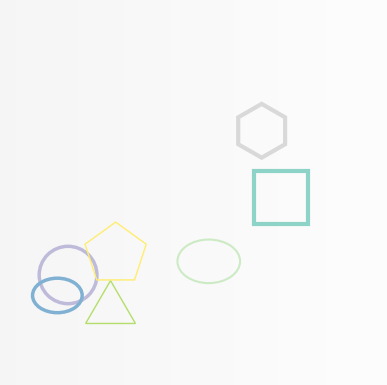[{"shape": "square", "thickness": 3, "radius": 0.35, "center": [0.725, 0.488]}, {"shape": "circle", "thickness": 2.5, "radius": 0.37, "center": [0.176, 0.286]}, {"shape": "oval", "thickness": 2.5, "radius": 0.32, "center": [0.148, 0.233]}, {"shape": "triangle", "thickness": 1, "radius": 0.37, "center": [0.285, 0.197]}, {"shape": "hexagon", "thickness": 3, "radius": 0.35, "center": [0.675, 0.66]}, {"shape": "oval", "thickness": 1.5, "radius": 0.4, "center": [0.539, 0.321]}, {"shape": "pentagon", "thickness": 1, "radius": 0.42, "center": [0.298, 0.34]}]